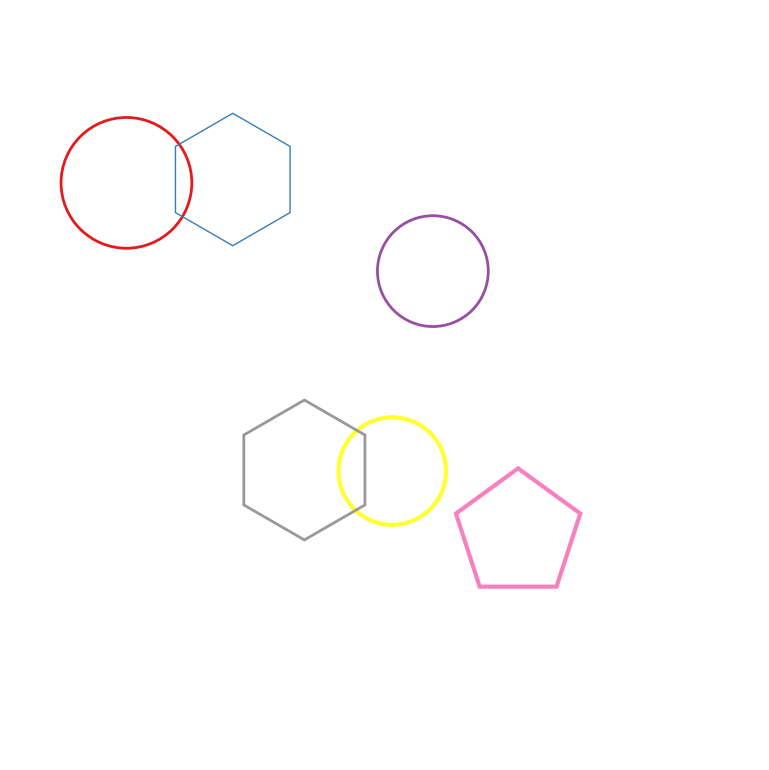[{"shape": "circle", "thickness": 1, "radius": 0.42, "center": [0.164, 0.763]}, {"shape": "hexagon", "thickness": 0.5, "radius": 0.43, "center": [0.302, 0.767]}, {"shape": "circle", "thickness": 1, "radius": 0.36, "center": [0.562, 0.648]}, {"shape": "circle", "thickness": 1.5, "radius": 0.35, "center": [0.509, 0.388]}, {"shape": "pentagon", "thickness": 1.5, "radius": 0.42, "center": [0.673, 0.307]}, {"shape": "hexagon", "thickness": 1, "radius": 0.45, "center": [0.395, 0.39]}]